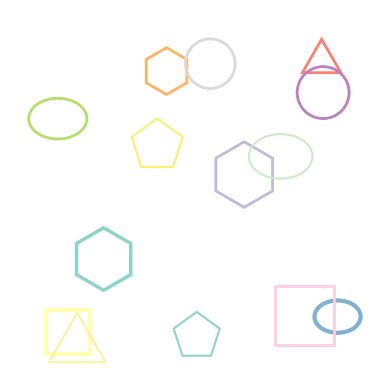[{"shape": "hexagon", "thickness": 2.5, "radius": 0.41, "center": [0.269, 0.327]}, {"shape": "pentagon", "thickness": 1.5, "radius": 0.31, "center": [0.511, 0.127]}, {"shape": "square", "thickness": 3, "radius": 0.29, "center": [0.177, 0.137]}, {"shape": "hexagon", "thickness": 2, "radius": 0.43, "center": [0.634, 0.547]}, {"shape": "triangle", "thickness": 2, "radius": 0.29, "center": [0.835, 0.84]}, {"shape": "oval", "thickness": 3, "radius": 0.3, "center": [0.877, 0.178]}, {"shape": "hexagon", "thickness": 2, "radius": 0.3, "center": [0.433, 0.815]}, {"shape": "oval", "thickness": 2, "radius": 0.38, "center": [0.15, 0.692]}, {"shape": "square", "thickness": 2, "radius": 0.38, "center": [0.791, 0.18]}, {"shape": "circle", "thickness": 2, "radius": 0.32, "center": [0.546, 0.835]}, {"shape": "circle", "thickness": 2, "radius": 0.34, "center": [0.839, 0.76]}, {"shape": "oval", "thickness": 1.5, "radius": 0.41, "center": [0.729, 0.594]}, {"shape": "triangle", "thickness": 1, "radius": 0.43, "center": [0.201, 0.102]}, {"shape": "pentagon", "thickness": 1.5, "radius": 0.35, "center": [0.408, 0.623]}]